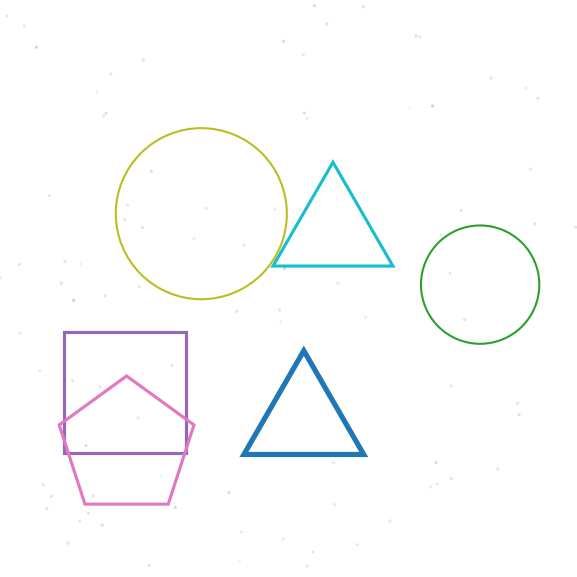[{"shape": "triangle", "thickness": 2.5, "radius": 0.6, "center": [0.526, 0.272]}, {"shape": "circle", "thickness": 1, "radius": 0.51, "center": [0.831, 0.506]}, {"shape": "square", "thickness": 1.5, "radius": 0.53, "center": [0.217, 0.319]}, {"shape": "pentagon", "thickness": 1.5, "radius": 0.61, "center": [0.219, 0.225]}, {"shape": "circle", "thickness": 1, "radius": 0.74, "center": [0.349, 0.629]}, {"shape": "triangle", "thickness": 1.5, "radius": 0.6, "center": [0.577, 0.598]}]